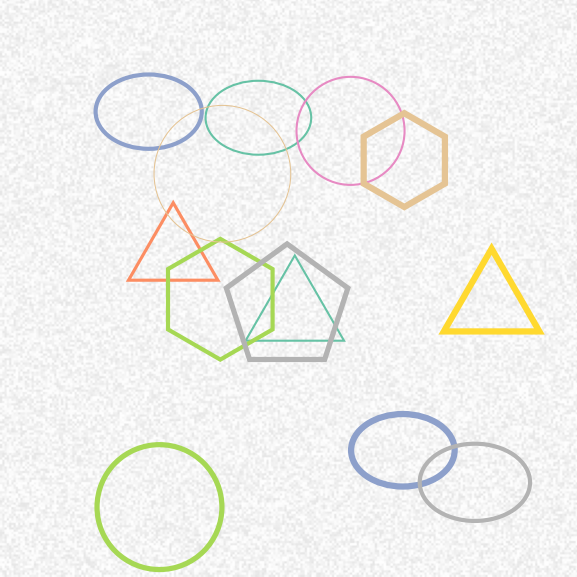[{"shape": "triangle", "thickness": 1, "radius": 0.49, "center": [0.51, 0.458]}, {"shape": "oval", "thickness": 1, "radius": 0.46, "center": [0.447, 0.795]}, {"shape": "triangle", "thickness": 1.5, "radius": 0.45, "center": [0.3, 0.559]}, {"shape": "oval", "thickness": 2, "radius": 0.46, "center": [0.257, 0.806]}, {"shape": "oval", "thickness": 3, "radius": 0.45, "center": [0.698, 0.219]}, {"shape": "circle", "thickness": 1, "radius": 0.47, "center": [0.607, 0.773]}, {"shape": "circle", "thickness": 2.5, "radius": 0.54, "center": [0.276, 0.121]}, {"shape": "hexagon", "thickness": 2, "radius": 0.52, "center": [0.381, 0.481]}, {"shape": "triangle", "thickness": 3, "radius": 0.48, "center": [0.851, 0.473]}, {"shape": "hexagon", "thickness": 3, "radius": 0.41, "center": [0.7, 0.722]}, {"shape": "circle", "thickness": 0.5, "radius": 0.59, "center": [0.385, 0.698]}, {"shape": "pentagon", "thickness": 2.5, "radius": 0.55, "center": [0.497, 0.466]}, {"shape": "oval", "thickness": 2, "radius": 0.48, "center": [0.822, 0.164]}]